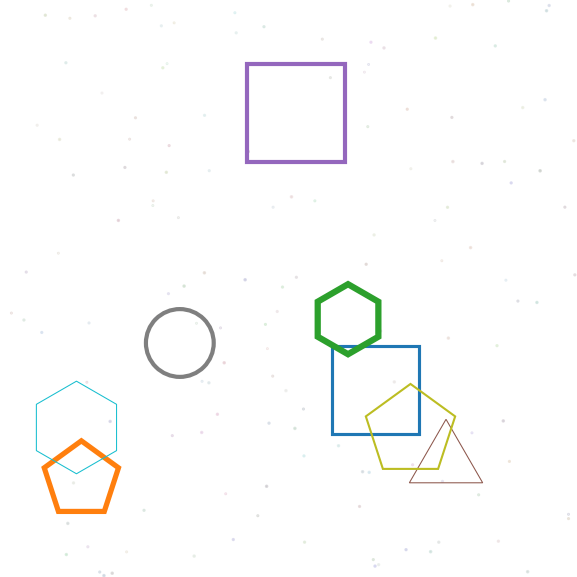[{"shape": "square", "thickness": 1.5, "radius": 0.38, "center": [0.65, 0.324]}, {"shape": "pentagon", "thickness": 2.5, "radius": 0.34, "center": [0.141, 0.168]}, {"shape": "hexagon", "thickness": 3, "radius": 0.3, "center": [0.603, 0.446]}, {"shape": "square", "thickness": 2, "radius": 0.42, "center": [0.513, 0.804]}, {"shape": "triangle", "thickness": 0.5, "radius": 0.37, "center": [0.772, 0.2]}, {"shape": "circle", "thickness": 2, "radius": 0.29, "center": [0.311, 0.405]}, {"shape": "pentagon", "thickness": 1, "radius": 0.41, "center": [0.711, 0.253]}, {"shape": "hexagon", "thickness": 0.5, "radius": 0.4, "center": [0.132, 0.259]}]